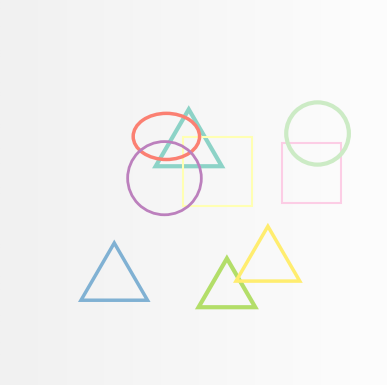[{"shape": "triangle", "thickness": 3, "radius": 0.49, "center": [0.487, 0.617]}, {"shape": "square", "thickness": 1.5, "radius": 0.44, "center": [0.561, 0.555]}, {"shape": "oval", "thickness": 2.5, "radius": 0.43, "center": [0.429, 0.646]}, {"shape": "triangle", "thickness": 2.5, "radius": 0.5, "center": [0.295, 0.27]}, {"shape": "triangle", "thickness": 3, "radius": 0.42, "center": [0.586, 0.244]}, {"shape": "square", "thickness": 1.5, "radius": 0.38, "center": [0.804, 0.551]}, {"shape": "circle", "thickness": 2, "radius": 0.48, "center": [0.424, 0.537]}, {"shape": "circle", "thickness": 3, "radius": 0.4, "center": [0.819, 0.653]}, {"shape": "triangle", "thickness": 2.5, "radius": 0.47, "center": [0.691, 0.317]}]